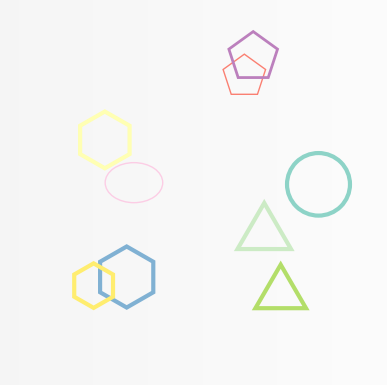[{"shape": "circle", "thickness": 3, "radius": 0.41, "center": [0.822, 0.521]}, {"shape": "hexagon", "thickness": 3, "radius": 0.37, "center": [0.271, 0.637]}, {"shape": "pentagon", "thickness": 1, "radius": 0.29, "center": [0.631, 0.802]}, {"shape": "hexagon", "thickness": 3, "radius": 0.4, "center": [0.327, 0.28]}, {"shape": "triangle", "thickness": 3, "radius": 0.38, "center": [0.724, 0.237]}, {"shape": "oval", "thickness": 1, "radius": 0.37, "center": [0.346, 0.526]}, {"shape": "pentagon", "thickness": 2, "radius": 0.33, "center": [0.653, 0.852]}, {"shape": "triangle", "thickness": 3, "radius": 0.4, "center": [0.682, 0.393]}, {"shape": "hexagon", "thickness": 3, "radius": 0.29, "center": [0.242, 0.258]}]